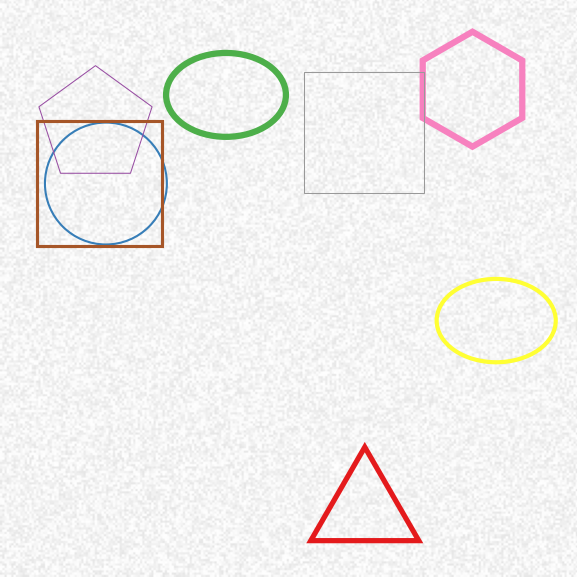[{"shape": "triangle", "thickness": 2.5, "radius": 0.54, "center": [0.632, 0.117]}, {"shape": "circle", "thickness": 1, "radius": 0.53, "center": [0.183, 0.681]}, {"shape": "oval", "thickness": 3, "radius": 0.52, "center": [0.391, 0.835]}, {"shape": "pentagon", "thickness": 0.5, "radius": 0.52, "center": [0.165, 0.782]}, {"shape": "oval", "thickness": 2, "radius": 0.52, "center": [0.859, 0.444]}, {"shape": "square", "thickness": 1.5, "radius": 0.54, "center": [0.173, 0.682]}, {"shape": "hexagon", "thickness": 3, "radius": 0.5, "center": [0.818, 0.845]}, {"shape": "square", "thickness": 0.5, "radius": 0.52, "center": [0.63, 0.77]}]